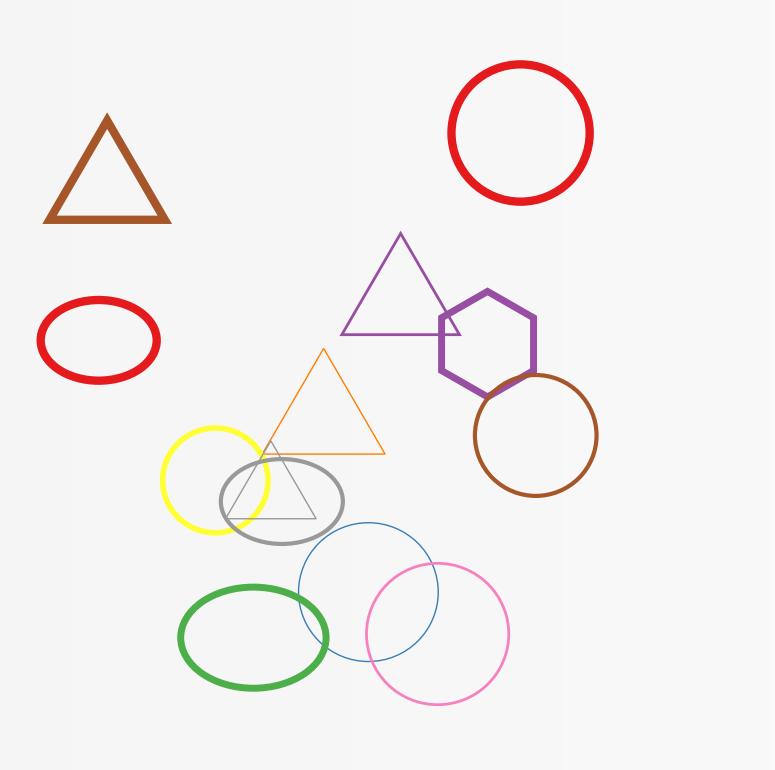[{"shape": "circle", "thickness": 3, "radius": 0.45, "center": [0.672, 0.827]}, {"shape": "oval", "thickness": 3, "radius": 0.37, "center": [0.127, 0.558]}, {"shape": "circle", "thickness": 0.5, "radius": 0.45, "center": [0.475, 0.231]}, {"shape": "oval", "thickness": 2.5, "radius": 0.47, "center": [0.327, 0.172]}, {"shape": "hexagon", "thickness": 2.5, "radius": 0.34, "center": [0.629, 0.553]}, {"shape": "triangle", "thickness": 1, "radius": 0.44, "center": [0.517, 0.609]}, {"shape": "triangle", "thickness": 0.5, "radius": 0.46, "center": [0.418, 0.456]}, {"shape": "circle", "thickness": 2, "radius": 0.34, "center": [0.278, 0.376]}, {"shape": "triangle", "thickness": 3, "radius": 0.43, "center": [0.138, 0.757]}, {"shape": "circle", "thickness": 1.5, "radius": 0.39, "center": [0.691, 0.434]}, {"shape": "circle", "thickness": 1, "radius": 0.46, "center": [0.565, 0.177]}, {"shape": "oval", "thickness": 1.5, "radius": 0.39, "center": [0.364, 0.349]}, {"shape": "triangle", "thickness": 0.5, "radius": 0.34, "center": [0.349, 0.36]}]